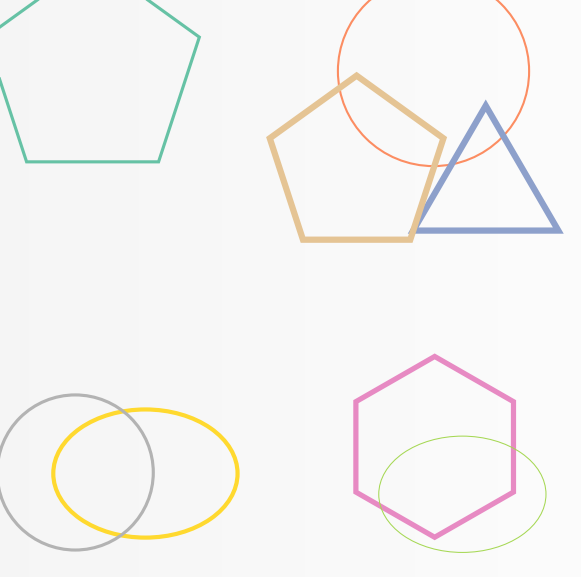[{"shape": "pentagon", "thickness": 1.5, "radius": 0.97, "center": [0.159, 0.875]}, {"shape": "circle", "thickness": 1, "radius": 0.82, "center": [0.746, 0.876]}, {"shape": "triangle", "thickness": 3, "radius": 0.72, "center": [0.836, 0.672]}, {"shape": "hexagon", "thickness": 2.5, "radius": 0.78, "center": [0.748, 0.225]}, {"shape": "oval", "thickness": 0.5, "radius": 0.72, "center": [0.795, 0.143]}, {"shape": "oval", "thickness": 2, "radius": 0.79, "center": [0.25, 0.179]}, {"shape": "pentagon", "thickness": 3, "radius": 0.79, "center": [0.614, 0.711]}, {"shape": "circle", "thickness": 1.5, "radius": 0.67, "center": [0.129, 0.181]}]